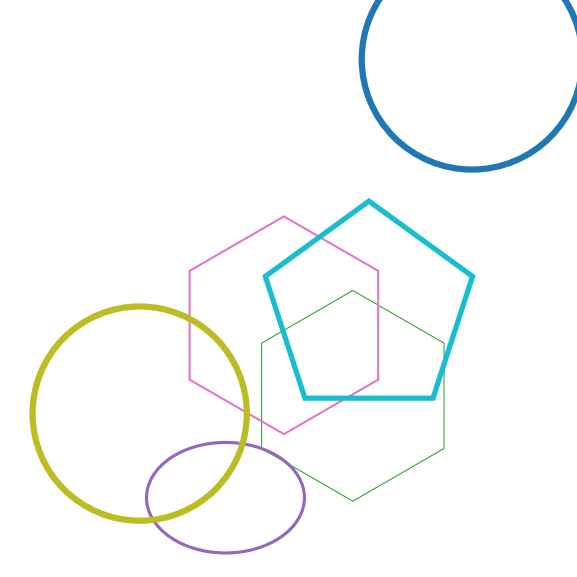[{"shape": "circle", "thickness": 3, "radius": 0.96, "center": [0.817, 0.897]}, {"shape": "hexagon", "thickness": 0.5, "radius": 0.91, "center": [0.611, 0.314]}, {"shape": "oval", "thickness": 1.5, "radius": 0.68, "center": [0.39, 0.137]}, {"shape": "hexagon", "thickness": 1, "radius": 0.94, "center": [0.492, 0.436]}, {"shape": "circle", "thickness": 3, "radius": 0.93, "center": [0.242, 0.283]}, {"shape": "pentagon", "thickness": 2.5, "radius": 0.94, "center": [0.639, 0.462]}]